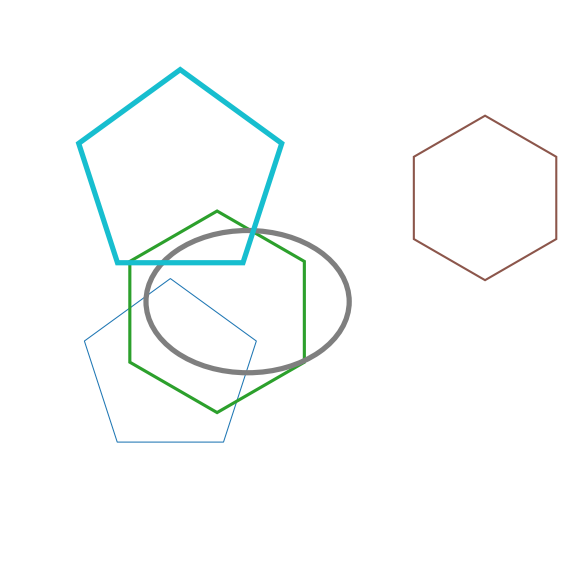[{"shape": "pentagon", "thickness": 0.5, "radius": 0.78, "center": [0.295, 0.36]}, {"shape": "hexagon", "thickness": 1.5, "radius": 0.87, "center": [0.376, 0.459]}, {"shape": "hexagon", "thickness": 1, "radius": 0.71, "center": [0.84, 0.656]}, {"shape": "oval", "thickness": 2.5, "radius": 0.88, "center": [0.429, 0.477]}, {"shape": "pentagon", "thickness": 2.5, "radius": 0.92, "center": [0.312, 0.694]}]